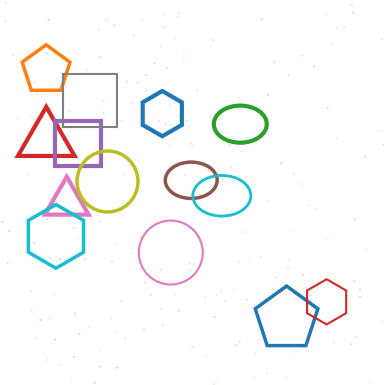[{"shape": "hexagon", "thickness": 3, "radius": 0.29, "center": [0.422, 0.705]}, {"shape": "pentagon", "thickness": 2.5, "radius": 0.43, "center": [0.744, 0.172]}, {"shape": "pentagon", "thickness": 2.5, "radius": 0.33, "center": [0.12, 0.818]}, {"shape": "oval", "thickness": 3, "radius": 0.34, "center": [0.624, 0.678]}, {"shape": "triangle", "thickness": 3, "radius": 0.43, "center": [0.12, 0.637]}, {"shape": "hexagon", "thickness": 1.5, "radius": 0.29, "center": [0.848, 0.216]}, {"shape": "square", "thickness": 3, "radius": 0.29, "center": [0.203, 0.627]}, {"shape": "oval", "thickness": 2.5, "radius": 0.34, "center": [0.497, 0.532]}, {"shape": "circle", "thickness": 1.5, "radius": 0.42, "center": [0.444, 0.344]}, {"shape": "triangle", "thickness": 3, "radius": 0.33, "center": [0.173, 0.475]}, {"shape": "square", "thickness": 1.5, "radius": 0.35, "center": [0.233, 0.738]}, {"shape": "circle", "thickness": 2.5, "radius": 0.4, "center": [0.279, 0.529]}, {"shape": "oval", "thickness": 2, "radius": 0.38, "center": [0.576, 0.491]}, {"shape": "hexagon", "thickness": 2.5, "radius": 0.41, "center": [0.145, 0.386]}]